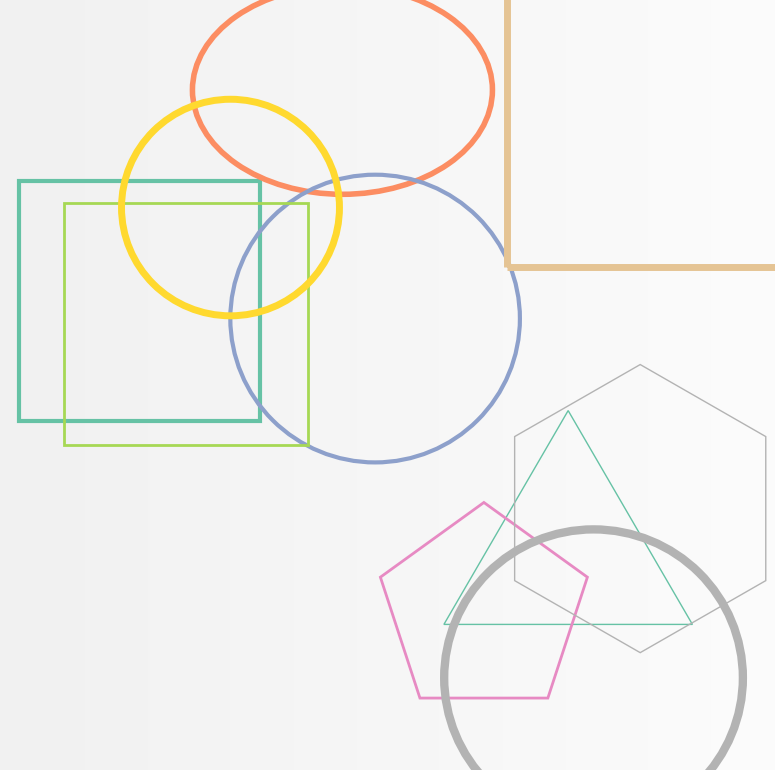[{"shape": "triangle", "thickness": 0.5, "radius": 0.93, "center": [0.733, 0.282]}, {"shape": "square", "thickness": 1.5, "radius": 0.78, "center": [0.18, 0.609]}, {"shape": "oval", "thickness": 2, "radius": 0.97, "center": [0.442, 0.883]}, {"shape": "circle", "thickness": 1.5, "radius": 0.93, "center": [0.484, 0.586]}, {"shape": "pentagon", "thickness": 1, "radius": 0.7, "center": [0.624, 0.207]}, {"shape": "square", "thickness": 1, "radius": 0.79, "center": [0.24, 0.579]}, {"shape": "circle", "thickness": 2.5, "radius": 0.7, "center": [0.297, 0.73]}, {"shape": "square", "thickness": 2.5, "radius": 0.91, "center": [0.836, 0.835]}, {"shape": "circle", "thickness": 3, "radius": 0.96, "center": [0.766, 0.12]}, {"shape": "hexagon", "thickness": 0.5, "radius": 0.94, "center": [0.826, 0.339]}]